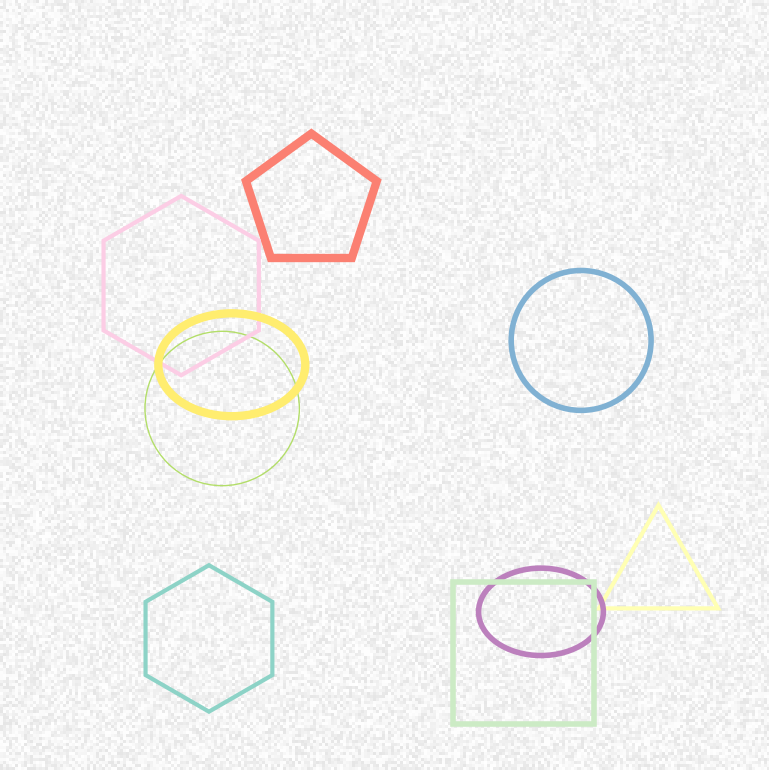[{"shape": "hexagon", "thickness": 1.5, "radius": 0.48, "center": [0.271, 0.171]}, {"shape": "triangle", "thickness": 1.5, "radius": 0.45, "center": [0.855, 0.255]}, {"shape": "pentagon", "thickness": 3, "radius": 0.45, "center": [0.404, 0.737]}, {"shape": "circle", "thickness": 2, "radius": 0.45, "center": [0.755, 0.558]}, {"shape": "circle", "thickness": 0.5, "radius": 0.5, "center": [0.289, 0.47]}, {"shape": "hexagon", "thickness": 1.5, "radius": 0.58, "center": [0.235, 0.629]}, {"shape": "oval", "thickness": 2, "radius": 0.41, "center": [0.703, 0.205]}, {"shape": "square", "thickness": 2, "radius": 0.46, "center": [0.679, 0.152]}, {"shape": "oval", "thickness": 3, "radius": 0.48, "center": [0.301, 0.526]}]